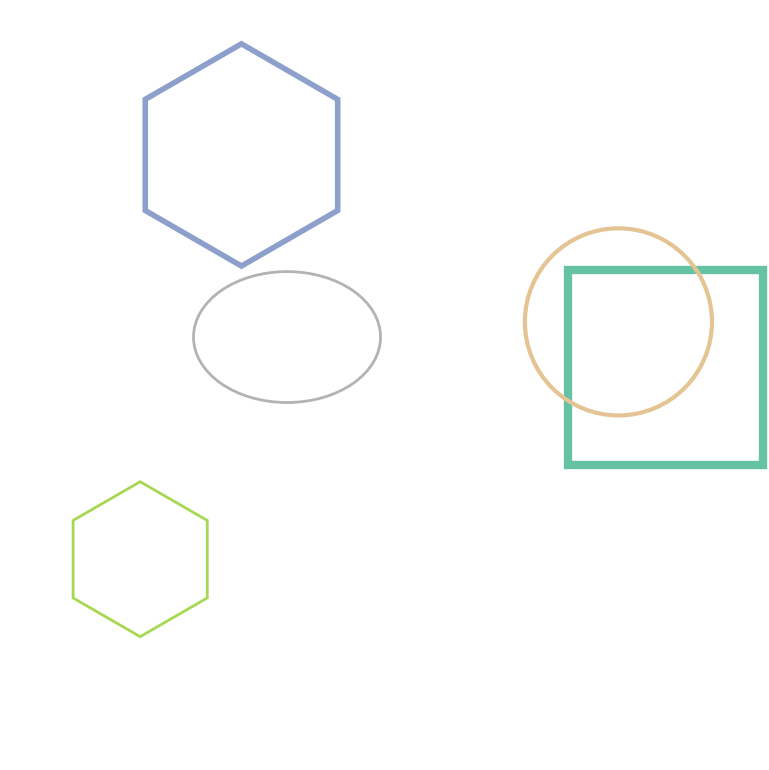[{"shape": "square", "thickness": 3, "radius": 0.63, "center": [0.864, 0.523]}, {"shape": "hexagon", "thickness": 2, "radius": 0.72, "center": [0.314, 0.799]}, {"shape": "hexagon", "thickness": 1, "radius": 0.5, "center": [0.182, 0.274]}, {"shape": "circle", "thickness": 1.5, "radius": 0.61, "center": [0.803, 0.582]}, {"shape": "oval", "thickness": 1, "radius": 0.61, "center": [0.373, 0.562]}]